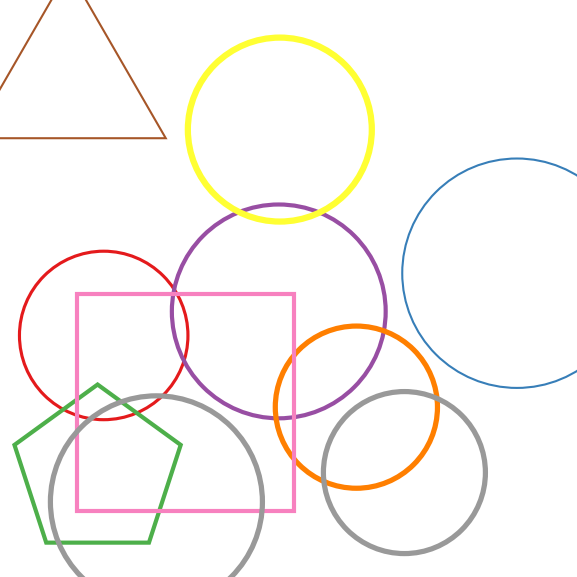[{"shape": "circle", "thickness": 1.5, "radius": 0.73, "center": [0.18, 0.418]}, {"shape": "circle", "thickness": 1, "radius": 0.99, "center": [0.895, 0.526]}, {"shape": "pentagon", "thickness": 2, "radius": 0.76, "center": [0.169, 0.182]}, {"shape": "circle", "thickness": 2, "radius": 0.93, "center": [0.483, 0.46]}, {"shape": "circle", "thickness": 2.5, "radius": 0.7, "center": [0.617, 0.294]}, {"shape": "circle", "thickness": 3, "radius": 0.8, "center": [0.485, 0.775]}, {"shape": "triangle", "thickness": 1, "radius": 0.97, "center": [0.119, 0.857]}, {"shape": "square", "thickness": 2, "radius": 0.94, "center": [0.321, 0.302]}, {"shape": "circle", "thickness": 2.5, "radius": 0.7, "center": [0.7, 0.181]}, {"shape": "circle", "thickness": 2.5, "radius": 0.92, "center": [0.271, 0.13]}]